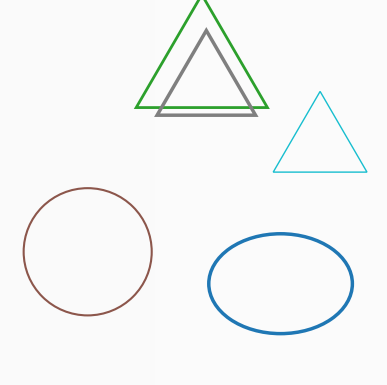[{"shape": "oval", "thickness": 2.5, "radius": 0.93, "center": [0.724, 0.263]}, {"shape": "triangle", "thickness": 2, "radius": 0.98, "center": [0.521, 0.818]}, {"shape": "circle", "thickness": 1.5, "radius": 0.83, "center": [0.226, 0.346]}, {"shape": "triangle", "thickness": 2.5, "radius": 0.73, "center": [0.532, 0.774]}, {"shape": "triangle", "thickness": 1, "radius": 0.7, "center": [0.826, 0.623]}]